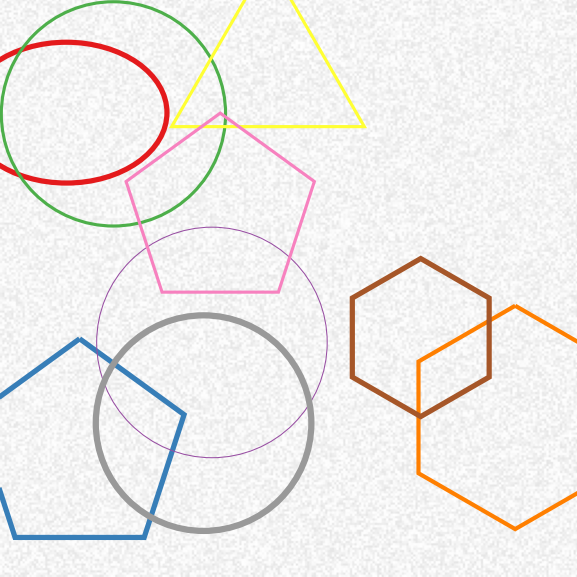[{"shape": "oval", "thickness": 2.5, "radius": 0.87, "center": [0.115, 0.804]}, {"shape": "pentagon", "thickness": 2.5, "radius": 0.95, "center": [0.138, 0.222]}, {"shape": "circle", "thickness": 1.5, "radius": 0.97, "center": [0.196, 0.802]}, {"shape": "circle", "thickness": 0.5, "radius": 1.0, "center": [0.367, 0.406]}, {"shape": "hexagon", "thickness": 2, "radius": 0.97, "center": [0.892, 0.276]}, {"shape": "triangle", "thickness": 1.5, "radius": 0.96, "center": [0.464, 0.876]}, {"shape": "hexagon", "thickness": 2.5, "radius": 0.68, "center": [0.729, 0.415]}, {"shape": "pentagon", "thickness": 1.5, "radius": 0.86, "center": [0.381, 0.632]}, {"shape": "circle", "thickness": 3, "radius": 0.93, "center": [0.353, 0.266]}]